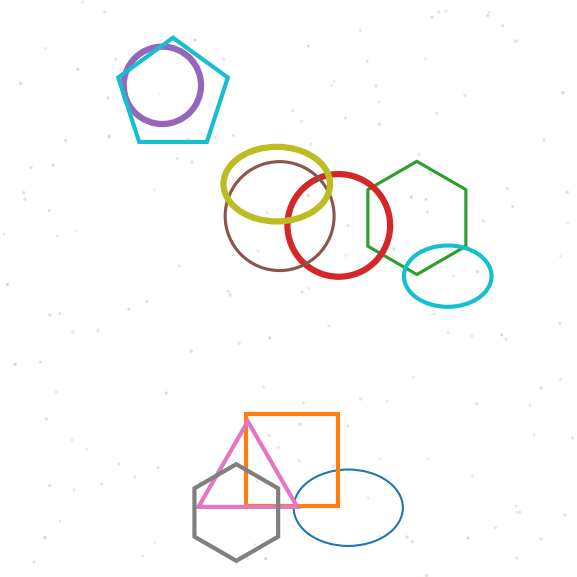[{"shape": "oval", "thickness": 1, "radius": 0.47, "center": [0.603, 0.12]}, {"shape": "square", "thickness": 2, "radius": 0.4, "center": [0.506, 0.203]}, {"shape": "hexagon", "thickness": 1.5, "radius": 0.49, "center": [0.722, 0.622]}, {"shape": "circle", "thickness": 3, "radius": 0.44, "center": [0.587, 0.609]}, {"shape": "circle", "thickness": 3, "radius": 0.33, "center": [0.281, 0.851]}, {"shape": "circle", "thickness": 1.5, "radius": 0.47, "center": [0.484, 0.625]}, {"shape": "triangle", "thickness": 2, "radius": 0.49, "center": [0.429, 0.171]}, {"shape": "hexagon", "thickness": 2, "radius": 0.42, "center": [0.409, 0.112]}, {"shape": "oval", "thickness": 3, "radius": 0.46, "center": [0.479, 0.68]}, {"shape": "pentagon", "thickness": 2, "radius": 0.5, "center": [0.3, 0.834]}, {"shape": "oval", "thickness": 2, "radius": 0.38, "center": [0.775, 0.521]}]